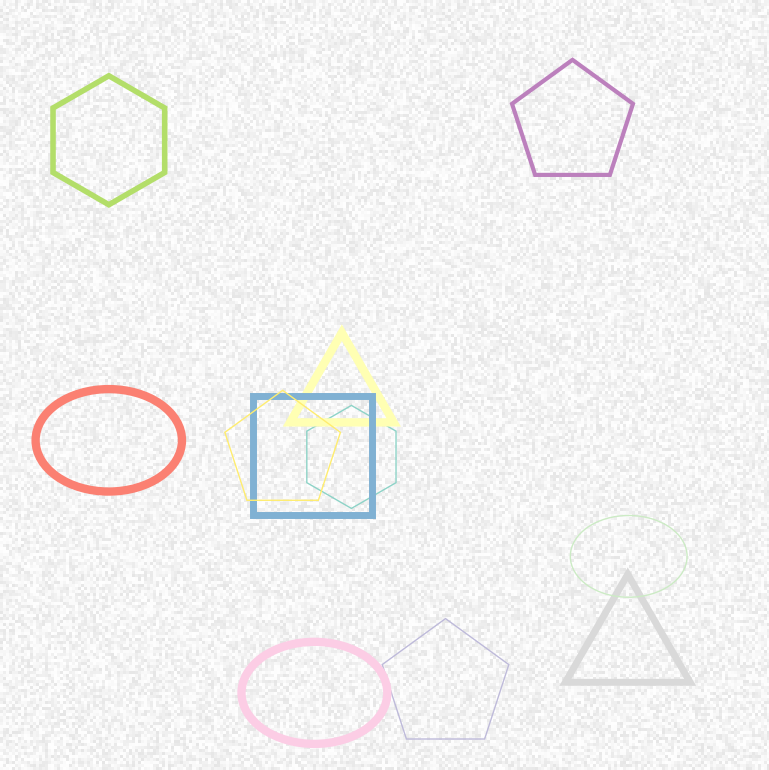[{"shape": "hexagon", "thickness": 0.5, "radius": 0.33, "center": [0.456, 0.407]}, {"shape": "triangle", "thickness": 3, "radius": 0.39, "center": [0.444, 0.49]}, {"shape": "pentagon", "thickness": 0.5, "radius": 0.43, "center": [0.579, 0.11]}, {"shape": "oval", "thickness": 3, "radius": 0.48, "center": [0.141, 0.428]}, {"shape": "square", "thickness": 2.5, "radius": 0.39, "center": [0.405, 0.409]}, {"shape": "hexagon", "thickness": 2, "radius": 0.42, "center": [0.141, 0.818]}, {"shape": "oval", "thickness": 3, "radius": 0.47, "center": [0.408, 0.1]}, {"shape": "triangle", "thickness": 2.5, "radius": 0.47, "center": [0.815, 0.161]}, {"shape": "pentagon", "thickness": 1.5, "radius": 0.41, "center": [0.744, 0.84]}, {"shape": "oval", "thickness": 0.5, "radius": 0.38, "center": [0.817, 0.277]}, {"shape": "pentagon", "thickness": 0.5, "radius": 0.39, "center": [0.367, 0.414]}]